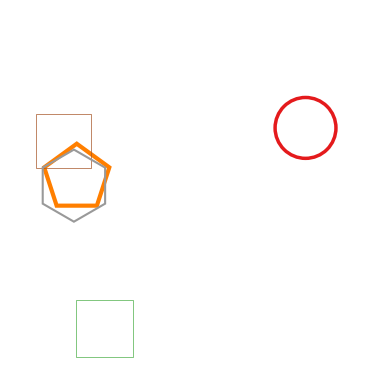[{"shape": "circle", "thickness": 2.5, "radius": 0.4, "center": [0.794, 0.668]}, {"shape": "square", "thickness": 0.5, "radius": 0.37, "center": [0.271, 0.147]}, {"shape": "pentagon", "thickness": 3, "radius": 0.44, "center": [0.199, 0.538]}, {"shape": "square", "thickness": 0.5, "radius": 0.35, "center": [0.165, 0.634]}, {"shape": "hexagon", "thickness": 1.5, "radius": 0.47, "center": [0.192, 0.518]}]